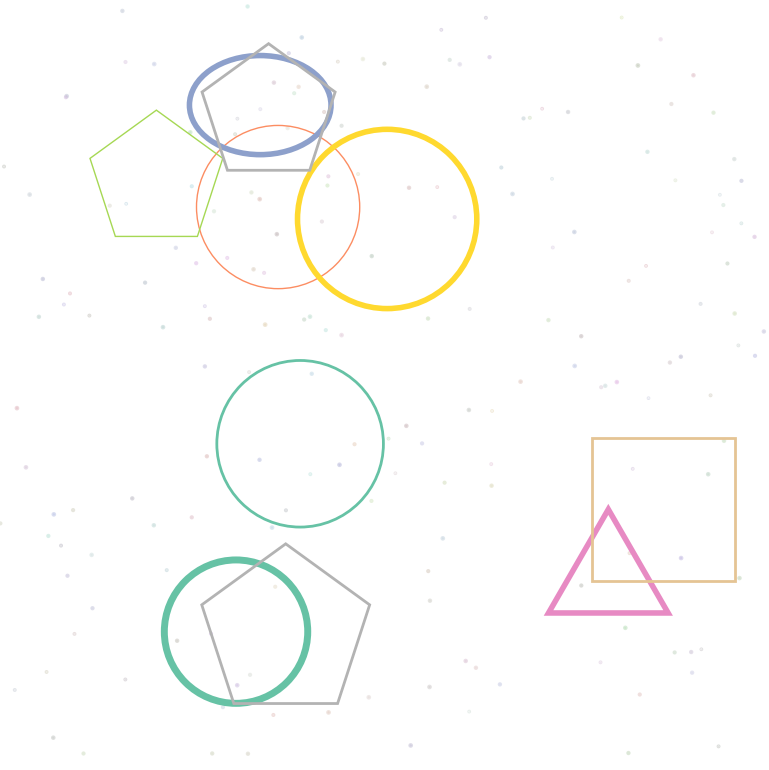[{"shape": "circle", "thickness": 1, "radius": 0.54, "center": [0.39, 0.424]}, {"shape": "circle", "thickness": 2.5, "radius": 0.47, "center": [0.307, 0.18]}, {"shape": "circle", "thickness": 0.5, "radius": 0.53, "center": [0.361, 0.731]}, {"shape": "oval", "thickness": 2, "radius": 0.46, "center": [0.338, 0.864]}, {"shape": "triangle", "thickness": 2, "radius": 0.45, "center": [0.79, 0.249]}, {"shape": "pentagon", "thickness": 0.5, "radius": 0.45, "center": [0.203, 0.766]}, {"shape": "circle", "thickness": 2, "radius": 0.58, "center": [0.503, 0.716]}, {"shape": "square", "thickness": 1, "radius": 0.46, "center": [0.862, 0.338]}, {"shape": "pentagon", "thickness": 1, "radius": 0.45, "center": [0.349, 0.852]}, {"shape": "pentagon", "thickness": 1, "radius": 0.57, "center": [0.371, 0.179]}]